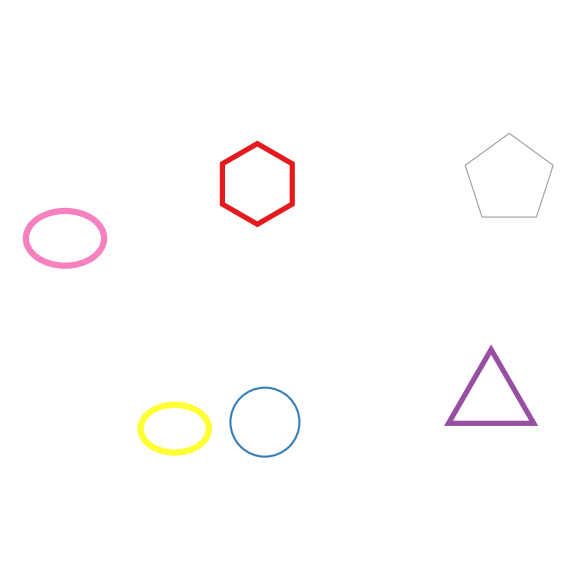[{"shape": "hexagon", "thickness": 2.5, "radius": 0.35, "center": [0.446, 0.681]}, {"shape": "circle", "thickness": 1, "radius": 0.3, "center": [0.459, 0.268]}, {"shape": "triangle", "thickness": 2.5, "radius": 0.43, "center": [0.85, 0.309]}, {"shape": "oval", "thickness": 3, "radius": 0.3, "center": [0.303, 0.257]}, {"shape": "oval", "thickness": 3, "radius": 0.34, "center": [0.113, 0.586]}, {"shape": "pentagon", "thickness": 0.5, "radius": 0.4, "center": [0.882, 0.688]}]